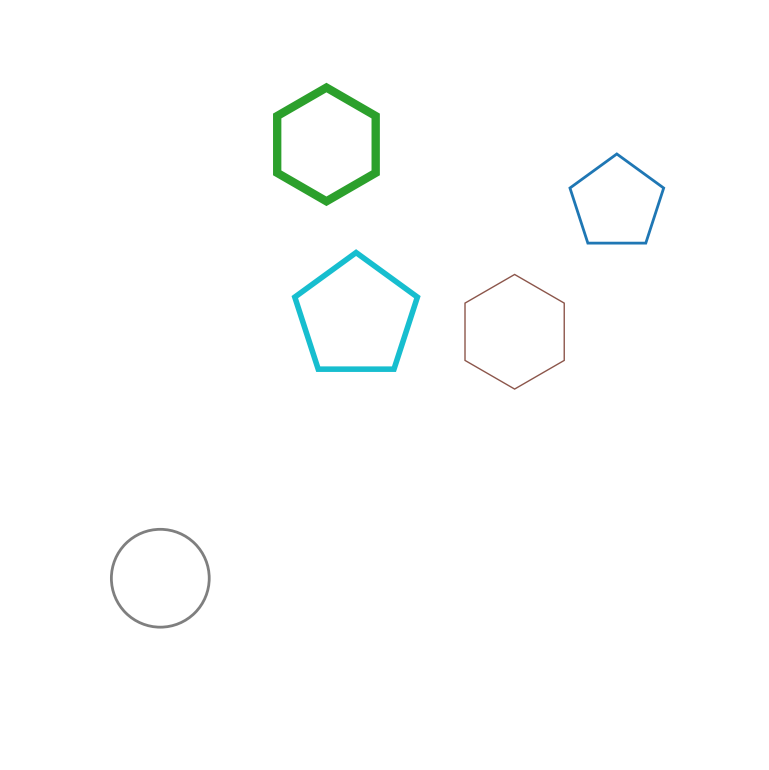[{"shape": "pentagon", "thickness": 1, "radius": 0.32, "center": [0.801, 0.736]}, {"shape": "hexagon", "thickness": 3, "radius": 0.37, "center": [0.424, 0.812]}, {"shape": "hexagon", "thickness": 0.5, "radius": 0.37, "center": [0.668, 0.569]}, {"shape": "circle", "thickness": 1, "radius": 0.32, "center": [0.208, 0.249]}, {"shape": "pentagon", "thickness": 2, "radius": 0.42, "center": [0.462, 0.588]}]